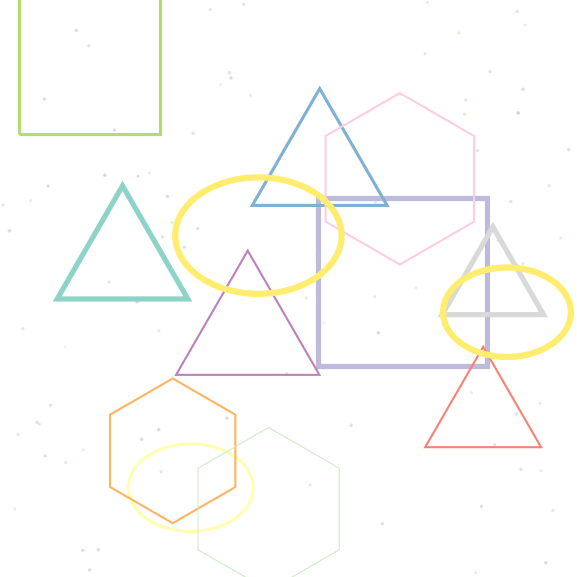[{"shape": "triangle", "thickness": 2.5, "radius": 0.65, "center": [0.212, 0.547]}, {"shape": "oval", "thickness": 1.5, "radius": 0.54, "center": [0.33, 0.155]}, {"shape": "square", "thickness": 2.5, "radius": 0.73, "center": [0.697, 0.511]}, {"shape": "triangle", "thickness": 1, "radius": 0.58, "center": [0.837, 0.283]}, {"shape": "triangle", "thickness": 1.5, "radius": 0.67, "center": [0.554, 0.711]}, {"shape": "hexagon", "thickness": 1, "radius": 0.63, "center": [0.299, 0.218]}, {"shape": "square", "thickness": 1.5, "radius": 0.61, "center": [0.155, 0.889]}, {"shape": "hexagon", "thickness": 1, "radius": 0.74, "center": [0.692, 0.69]}, {"shape": "triangle", "thickness": 2.5, "radius": 0.51, "center": [0.853, 0.505]}, {"shape": "triangle", "thickness": 1, "radius": 0.72, "center": [0.429, 0.422]}, {"shape": "hexagon", "thickness": 0.5, "radius": 0.71, "center": [0.465, 0.118]}, {"shape": "oval", "thickness": 3, "radius": 0.55, "center": [0.878, 0.459]}, {"shape": "oval", "thickness": 3, "radius": 0.72, "center": [0.447, 0.591]}]